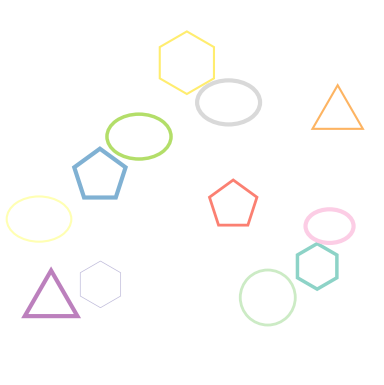[{"shape": "hexagon", "thickness": 2.5, "radius": 0.3, "center": [0.824, 0.308]}, {"shape": "oval", "thickness": 1.5, "radius": 0.42, "center": [0.101, 0.431]}, {"shape": "hexagon", "thickness": 0.5, "radius": 0.3, "center": [0.261, 0.261]}, {"shape": "pentagon", "thickness": 2, "radius": 0.32, "center": [0.606, 0.468]}, {"shape": "pentagon", "thickness": 3, "radius": 0.35, "center": [0.26, 0.544]}, {"shape": "triangle", "thickness": 1.5, "radius": 0.38, "center": [0.877, 0.703]}, {"shape": "oval", "thickness": 2.5, "radius": 0.42, "center": [0.361, 0.645]}, {"shape": "oval", "thickness": 3, "radius": 0.31, "center": [0.856, 0.413]}, {"shape": "oval", "thickness": 3, "radius": 0.41, "center": [0.594, 0.734]}, {"shape": "triangle", "thickness": 3, "radius": 0.39, "center": [0.133, 0.218]}, {"shape": "circle", "thickness": 2, "radius": 0.36, "center": [0.695, 0.227]}, {"shape": "hexagon", "thickness": 1.5, "radius": 0.41, "center": [0.485, 0.837]}]